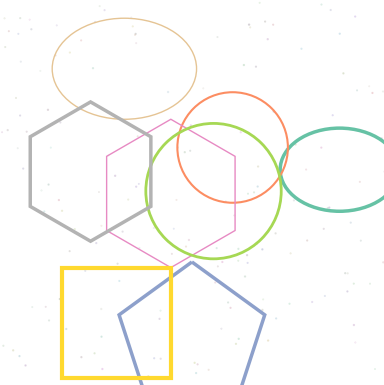[{"shape": "oval", "thickness": 2.5, "radius": 0.77, "center": [0.882, 0.559]}, {"shape": "circle", "thickness": 1.5, "radius": 0.72, "center": [0.604, 0.617]}, {"shape": "pentagon", "thickness": 2.5, "radius": 0.99, "center": [0.498, 0.121]}, {"shape": "hexagon", "thickness": 1, "radius": 0.96, "center": [0.444, 0.498]}, {"shape": "circle", "thickness": 2, "radius": 0.88, "center": [0.555, 0.504]}, {"shape": "square", "thickness": 3, "radius": 0.71, "center": [0.302, 0.161]}, {"shape": "oval", "thickness": 1, "radius": 0.94, "center": [0.323, 0.821]}, {"shape": "hexagon", "thickness": 2.5, "radius": 0.9, "center": [0.235, 0.554]}]